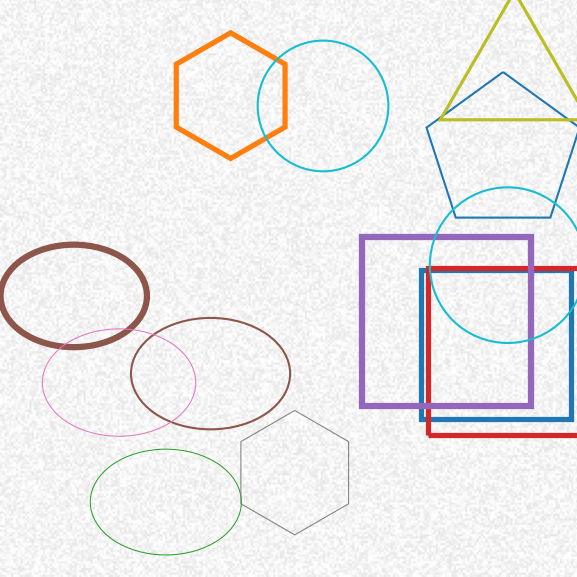[{"shape": "pentagon", "thickness": 1, "radius": 0.7, "center": [0.871, 0.735]}, {"shape": "square", "thickness": 2.5, "radius": 0.65, "center": [0.859, 0.402]}, {"shape": "hexagon", "thickness": 2.5, "radius": 0.54, "center": [0.399, 0.834]}, {"shape": "oval", "thickness": 0.5, "radius": 0.65, "center": [0.287, 0.13]}, {"shape": "square", "thickness": 2.5, "radius": 0.72, "center": [0.885, 0.39]}, {"shape": "square", "thickness": 3, "radius": 0.73, "center": [0.773, 0.443]}, {"shape": "oval", "thickness": 1, "radius": 0.69, "center": [0.365, 0.352]}, {"shape": "oval", "thickness": 3, "radius": 0.63, "center": [0.128, 0.487]}, {"shape": "oval", "thickness": 0.5, "radius": 0.66, "center": [0.206, 0.337]}, {"shape": "hexagon", "thickness": 0.5, "radius": 0.54, "center": [0.51, 0.181]}, {"shape": "triangle", "thickness": 1.5, "radius": 0.74, "center": [0.891, 0.866]}, {"shape": "circle", "thickness": 1, "radius": 0.67, "center": [0.879, 0.54]}, {"shape": "circle", "thickness": 1, "radius": 0.57, "center": [0.559, 0.816]}]